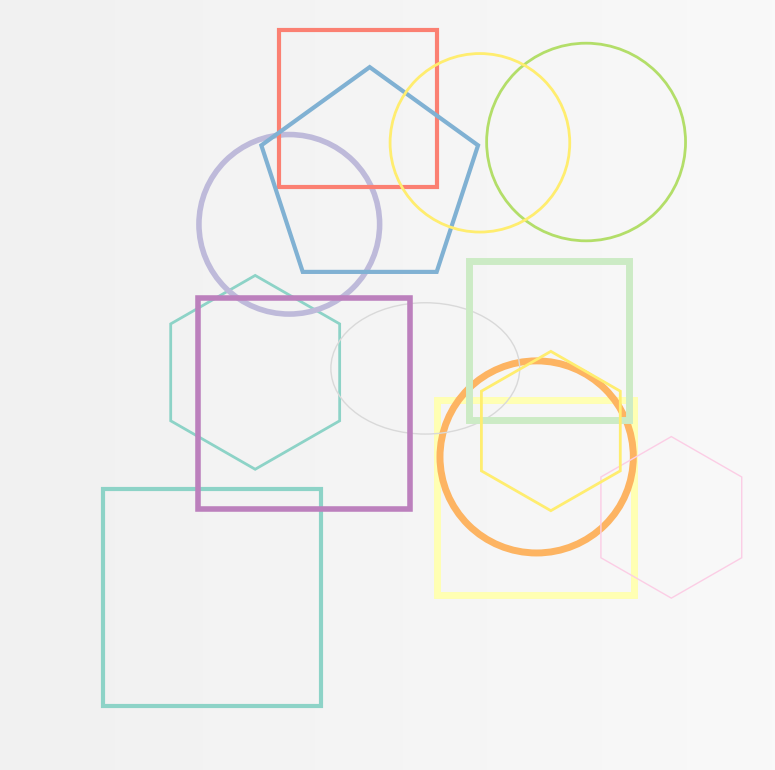[{"shape": "square", "thickness": 1.5, "radius": 0.7, "center": [0.273, 0.224]}, {"shape": "hexagon", "thickness": 1, "radius": 0.63, "center": [0.329, 0.516]}, {"shape": "square", "thickness": 2.5, "radius": 0.63, "center": [0.691, 0.354]}, {"shape": "circle", "thickness": 2, "radius": 0.58, "center": [0.373, 0.709]}, {"shape": "square", "thickness": 1.5, "radius": 0.51, "center": [0.462, 0.859]}, {"shape": "pentagon", "thickness": 1.5, "radius": 0.74, "center": [0.477, 0.766]}, {"shape": "circle", "thickness": 2.5, "radius": 0.62, "center": [0.692, 0.407]}, {"shape": "circle", "thickness": 1, "radius": 0.64, "center": [0.756, 0.816]}, {"shape": "hexagon", "thickness": 0.5, "radius": 0.52, "center": [0.866, 0.328]}, {"shape": "oval", "thickness": 0.5, "radius": 0.61, "center": [0.549, 0.522]}, {"shape": "square", "thickness": 2, "radius": 0.68, "center": [0.392, 0.476]}, {"shape": "square", "thickness": 2.5, "radius": 0.52, "center": [0.709, 0.558]}, {"shape": "circle", "thickness": 1, "radius": 0.58, "center": [0.619, 0.815]}, {"shape": "hexagon", "thickness": 1, "radius": 0.52, "center": [0.711, 0.44]}]